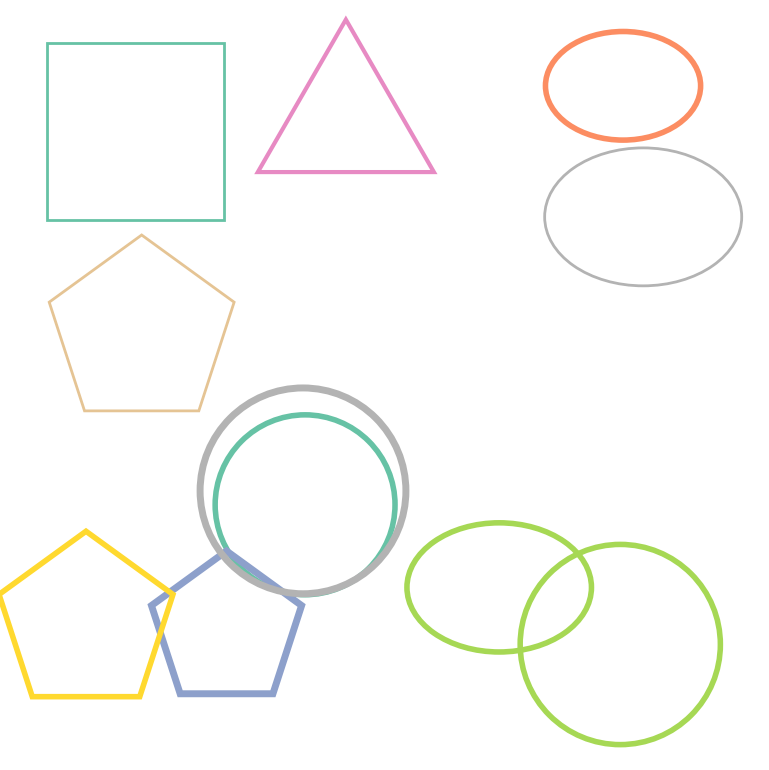[{"shape": "square", "thickness": 1, "radius": 0.57, "center": [0.176, 0.829]}, {"shape": "circle", "thickness": 2, "radius": 0.58, "center": [0.396, 0.344]}, {"shape": "oval", "thickness": 2, "radius": 0.5, "center": [0.809, 0.889]}, {"shape": "pentagon", "thickness": 2.5, "radius": 0.51, "center": [0.294, 0.182]}, {"shape": "triangle", "thickness": 1.5, "radius": 0.66, "center": [0.449, 0.843]}, {"shape": "oval", "thickness": 2, "radius": 0.6, "center": [0.648, 0.237]}, {"shape": "circle", "thickness": 2, "radius": 0.65, "center": [0.806, 0.163]}, {"shape": "pentagon", "thickness": 2, "radius": 0.59, "center": [0.112, 0.191]}, {"shape": "pentagon", "thickness": 1, "radius": 0.63, "center": [0.184, 0.569]}, {"shape": "oval", "thickness": 1, "radius": 0.64, "center": [0.835, 0.718]}, {"shape": "circle", "thickness": 2.5, "radius": 0.67, "center": [0.394, 0.363]}]